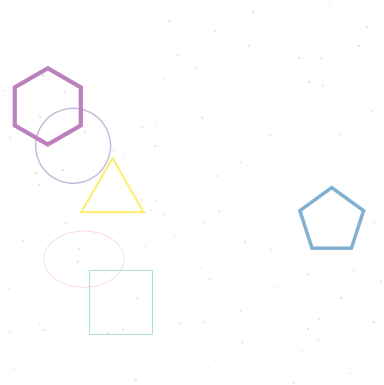[{"shape": "square", "thickness": 0.5, "radius": 0.41, "center": [0.313, 0.216]}, {"shape": "circle", "thickness": 1, "radius": 0.49, "center": [0.19, 0.621]}, {"shape": "pentagon", "thickness": 2.5, "radius": 0.43, "center": [0.862, 0.426]}, {"shape": "oval", "thickness": 0.5, "radius": 0.52, "center": [0.218, 0.327]}, {"shape": "hexagon", "thickness": 3, "radius": 0.5, "center": [0.124, 0.724]}, {"shape": "triangle", "thickness": 1.5, "radius": 0.47, "center": [0.292, 0.496]}]